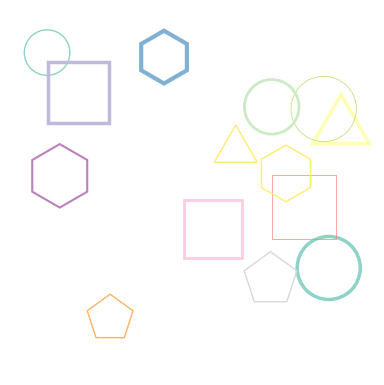[{"shape": "circle", "thickness": 2.5, "radius": 0.41, "center": [0.854, 0.304]}, {"shape": "circle", "thickness": 1, "radius": 0.3, "center": [0.122, 0.863]}, {"shape": "triangle", "thickness": 2.5, "radius": 0.43, "center": [0.886, 0.669]}, {"shape": "square", "thickness": 2.5, "radius": 0.4, "center": [0.203, 0.759]}, {"shape": "square", "thickness": 0.5, "radius": 0.41, "center": [0.79, 0.462]}, {"shape": "hexagon", "thickness": 3, "radius": 0.34, "center": [0.426, 0.852]}, {"shape": "pentagon", "thickness": 1, "radius": 0.31, "center": [0.286, 0.173]}, {"shape": "circle", "thickness": 0.5, "radius": 0.42, "center": [0.841, 0.717]}, {"shape": "square", "thickness": 2, "radius": 0.38, "center": [0.553, 0.404]}, {"shape": "pentagon", "thickness": 1, "radius": 0.36, "center": [0.703, 0.274]}, {"shape": "hexagon", "thickness": 1.5, "radius": 0.41, "center": [0.155, 0.543]}, {"shape": "circle", "thickness": 2, "radius": 0.35, "center": [0.706, 0.723]}, {"shape": "triangle", "thickness": 1, "radius": 0.32, "center": [0.612, 0.611]}, {"shape": "hexagon", "thickness": 1, "radius": 0.37, "center": [0.743, 0.55]}]